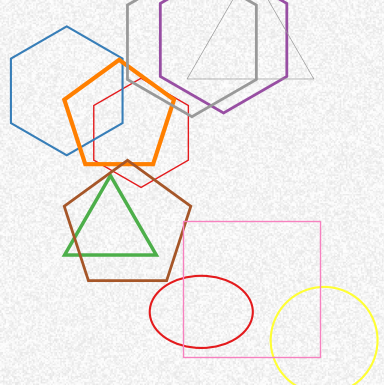[{"shape": "oval", "thickness": 1.5, "radius": 0.67, "center": [0.523, 0.19]}, {"shape": "hexagon", "thickness": 1, "radius": 0.71, "center": [0.366, 0.655]}, {"shape": "hexagon", "thickness": 1.5, "radius": 0.84, "center": [0.173, 0.764]}, {"shape": "triangle", "thickness": 2.5, "radius": 0.69, "center": [0.287, 0.406]}, {"shape": "hexagon", "thickness": 2, "radius": 0.95, "center": [0.581, 0.896]}, {"shape": "pentagon", "thickness": 3, "radius": 0.75, "center": [0.31, 0.695]}, {"shape": "circle", "thickness": 1.5, "radius": 0.69, "center": [0.842, 0.116]}, {"shape": "pentagon", "thickness": 2, "radius": 0.86, "center": [0.331, 0.411]}, {"shape": "square", "thickness": 1, "radius": 0.88, "center": [0.653, 0.25]}, {"shape": "triangle", "thickness": 0.5, "radius": 0.95, "center": [0.65, 0.89]}, {"shape": "hexagon", "thickness": 2, "radius": 0.97, "center": [0.498, 0.89]}]